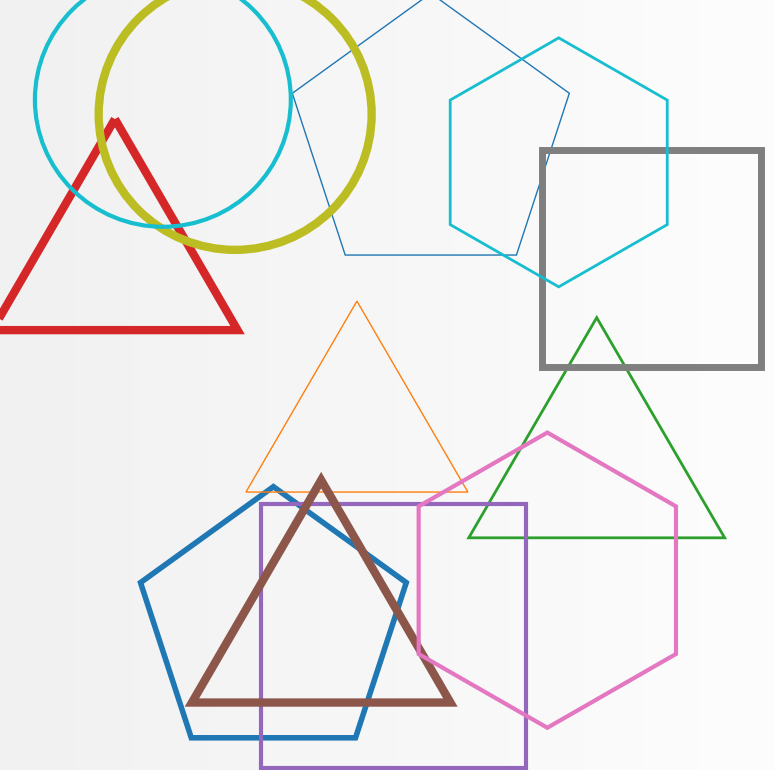[{"shape": "pentagon", "thickness": 2, "radius": 0.9, "center": [0.353, 0.188]}, {"shape": "pentagon", "thickness": 0.5, "radius": 0.94, "center": [0.556, 0.821]}, {"shape": "triangle", "thickness": 0.5, "radius": 0.83, "center": [0.461, 0.444]}, {"shape": "triangle", "thickness": 1, "radius": 0.95, "center": [0.77, 0.397]}, {"shape": "triangle", "thickness": 3, "radius": 0.91, "center": [0.148, 0.663]}, {"shape": "square", "thickness": 1.5, "radius": 0.86, "center": [0.507, 0.174]}, {"shape": "triangle", "thickness": 3, "radius": 0.96, "center": [0.414, 0.184]}, {"shape": "hexagon", "thickness": 1.5, "radius": 0.96, "center": [0.706, 0.247]}, {"shape": "square", "thickness": 2.5, "radius": 0.71, "center": [0.841, 0.665]}, {"shape": "circle", "thickness": 3, "radius": 0.88, "center": [0.303, 0.852]}, {"shape": "circle", "thickness": 1.5, "radius": 0.83, "center": [0.21, 0.871]}, {"shape": "hexagon", "thickness": 1, "radius": 0.81, "center": [0.721, 0.789]}]